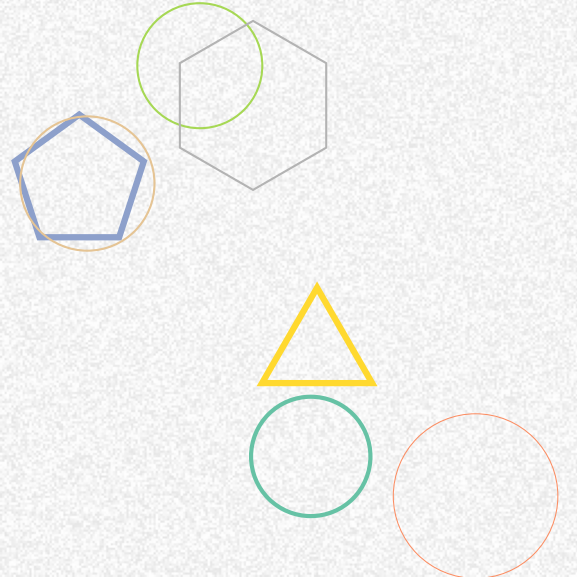[{"shape": "circle", "thickness": 2, "radius": 0.52, "center": [0.538, 0.209]}, {"shape": "circle", "thickness": 0.5, "radius": 0.71, "center": [0.824, 0.14]}, {"shape": "pentagon", "thickness": 3, "radius": 0.59, "center": [0.137, 0.683]}, {"shape": "circle", "thickness": 1, "radius": 0.54, "center": [0.346, 0.885]}, {"shape": "triangle", "thickness": 3, "radius": 0.55, "center": [0.549, 0.391]}, {"shape": "circle", "thickness": 1, "radius": 0.58, "center": [0.151, 0.681]}, {"shape": "hexagon", "thickness": 1, "radius": 0.73, "center": [0.438, 0.817]}]